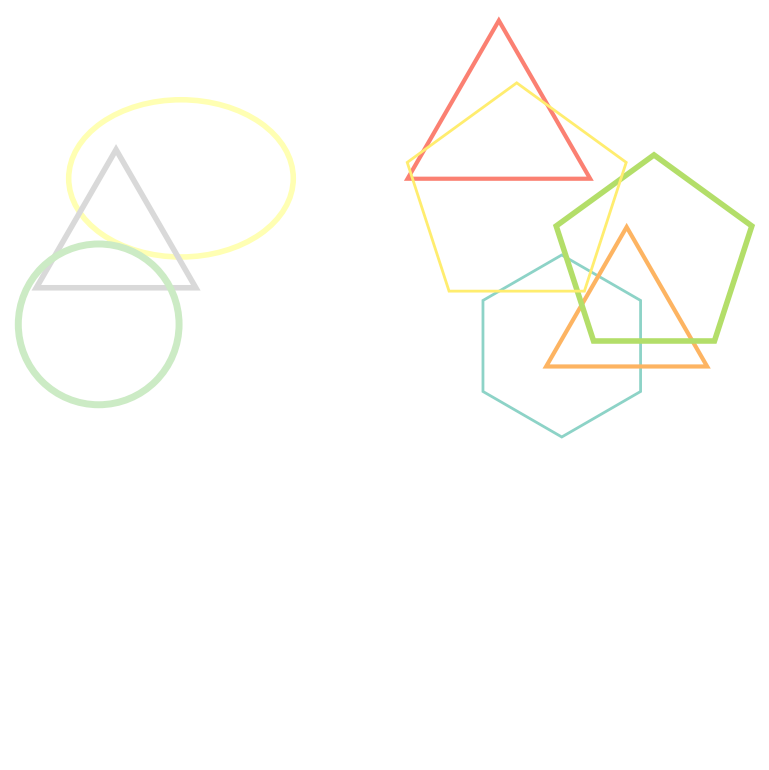[{"shape": "hexagon", "thickness": 1, "radius": 0.59, "center": [0.73, 0.551]}, {"shape": "oval", "thickness": 2, "radius": 0.73, "center": [0.235, 0.768]}, {"shape": "triangle", "thickness": 1.5, "radius": 0.68, "center": [0.648, 0.836]}, {"shape": "triangle", "thickness": 1.5, "radius": 0.6, "center": [0.814, 0.584]}, {"shape": "pentagon", "thickness": 2, "radius": 0.67, "center": [0.849, 0.665]}, {"shape": "triangle", "thickness": 2, "radius": 0.6, "center": [0.151, 0.686]}, {"shape": "circle", "thickness": 2.5, "radius": 0.52, "center": [0.128, 0.579]}, {"shape": "pentagon", "thickness": 1, "radius": 0.75, "center": [0.671, 0.743]}]